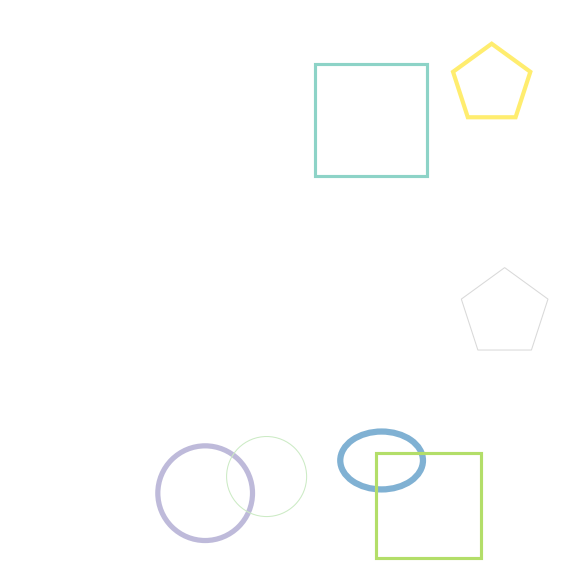[{"shape": "square", "thickness": 1.5, "radius": 0.48, "center": [0.643, 0.791]}, {"shape": "circle", "thickness": 2.5, "radius": 0.41, "center": [0.355, 0.145]}, {"shape": "oval", "thickness": 3, "radius": 0.36, "center": [0.661, 0.202]}, {"shape": "square", "thickness": 1.5, "radius": 0.45, "center": [0.741, 0.124]}, {"shape": "pentagon", "thickness": 0.5, "radius": 0.39, "center": [0.874, 0.457]}, {"shape": "circle", "thickness": 0.5, "radius": 0.35, "center": [0.462, 0.174]}, {"shape": "pentagon", "thickness": 2, "radius": 0.35, "center": [0.851, 0.853]}]